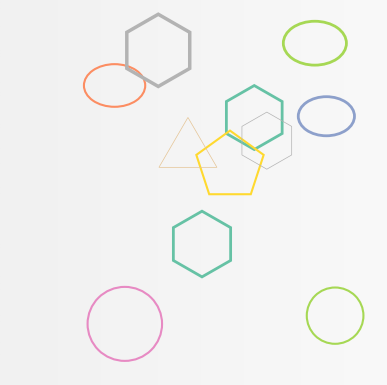[{"shape": "hexagon", "thickness": 2, "radius": 0.42, "center": [0.656, 0.695]}, {"shape": "hexagon", "thickness": 2, "radius": 0.43, "center": [0.521, 0.366]}, {"shape": "oval", "thickness": 1.5, "radius": 0.4, "center": [0.296, 0.778]}, {"shape": "oval", "thickness": 2, "radius": 0.36, "center": [0.842, 0.698]}, {"shape": "circle", "thickness": 1.5, "radius": 0.48, "center": [0.322, 0.159]}, {"shape": "circle", "thickness": 1.5, "radius": 0.37, "center": [0.865, 0.18]}, {"shape": "oval", "thickness": 2, "radius": 0.41, "center": [0.813, 0.888]}, {"shape": "pentagon", "thickness": 1.5, "radius": 0.46, "center": [0.594, 0.569]}, {"shape": "triangle", "thickness": 0.5, "radius": 0.43, "center": [0.485, 0.609]}, {"shape": "hexagon", "thickness": 2.5, "radius": 0.47, "center": [0.408, 0.869]}, {"shape": "hexagon", "thickness": 0.5, "radius": 0.37, "center": [0.689, 0.635]}]